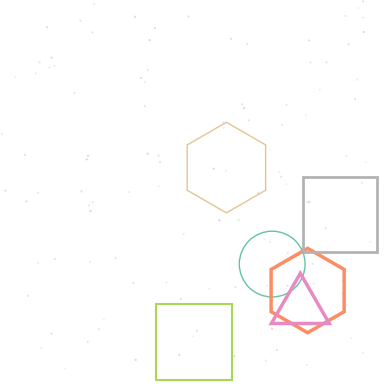[{"shape": "circle", "thickness": 1, "radius": 0.43, "center": [0.707, 0.314]}, {"shape": "hexagon", "thickness": 2.5, "radius": 0.55, "center": [0.799, 0.245]}, {"shape": "triangle", "thickness": 2.5, "radius": 0.43, "center": [0.78, 0.203]}, {"shape": "square", "thickness": 1.5, "radius": 0.49, "center": [0.503, 0.113]}, {"shape": "hexagon", "thickness": 1, "radius": 0.59, "center": [0.588, 0.565]}, {"shape": "square", "thickness": 2, "radius": 0.48, "center": [0.883, 0.443]}]